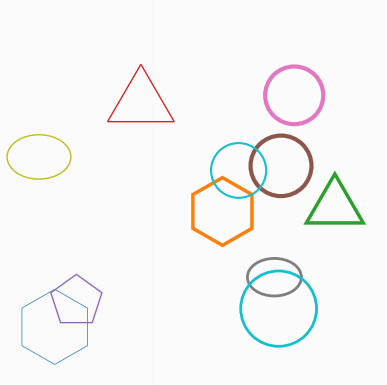[{"shape": "hexagon", "thickness": 0.5, "radius": 0.49, "center": [0.141, 0.151]}, {"shape": "hexagon", "thickness": 2.5, "radius": 0.44, "center": [0.574, 0.451]}, {"shape": "triangle", "thickness": 2.5, "radius": 0.42, "center": [0.864, 0.463]}, {"shape": "triangle", "thickness": 1, "radius": 0.5, "center": [0.364, 0.734]}, {"shape": "pentagon", "thickness": 1, "radius": 0.35, "center": [0.197, 0.218]}, {"shape": "circle", "thickness": 3, "radius": 0.39, "center": [0.725, 0.569]}, {"shape": "circle", "thickness": 3, "radius": 0.37, "center": [0.759, 0.752]}, {"shape": "oval", "thickness": 2, "radius": 0.35, "center": [0.708, 0.28]}, {"shape": "oval", "thickness": 1, "radius": 0.41, "center": [0.101, 0.592]}, {"shape": "circle", "thickness": 1.5, "radius": 0.36, "center": [0.616, 0.557]}, {"shape": "circle", "thickness": 2, "radius": 0.49, "center": [0.719, 0.198]}]